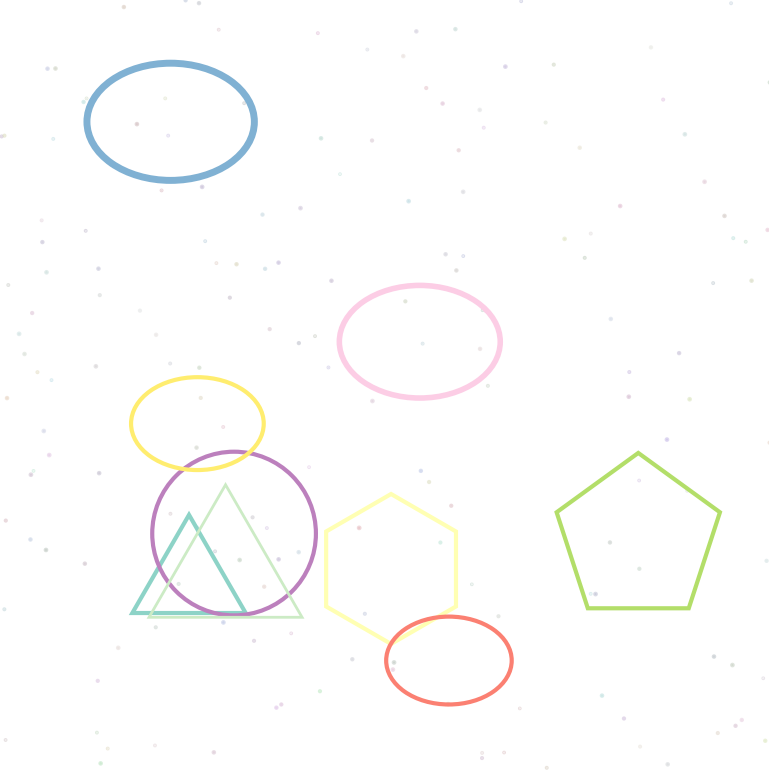[{"shape": "triangle", "thickness": 1.5, "radius": 0.42, "center": [0.245, 0.246]}, {"shape": "hexagon", "thickness": 1.5, "radius": 0.49, "center": [0.508, 0.261]}, {"shape": "oval", "thickness": 1.5, "radius": 0.41, "center": [0.583, 0.142]}, {"shape": "oval", "thickness": 2.5, "radius": 0.54, "center": [0.222, 0.842]}, {"shape": "pentagon", "thickness": 1.5, "radius": 0.56, "center": [0.829, 0.3]}, {"shape": "oval", "thickness": 2, "radius": 0.52, "center": [0.545, 0.556]}, {"shape": "circle", "thickness": 1.5, "radius": 0.53, "center": [0.304, 0.307]}, {"shape": "triangle", "thickness": 1, "radius": 0.57, "center": [0.293, 0.256]}, {"shape": "oval", "thickness": 1.5, "radius": 0.43, "center": [0.256, 0.45]}]